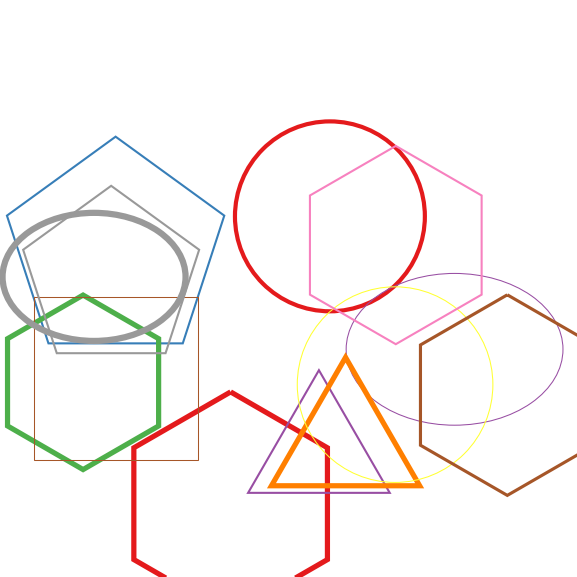[{"shape": "hexagon", "thickness": 2.5, "radius": 0.97, "center": [0.399, 0.127]}, {"shape": "circle", "thickness": 2, "radius": 0.82, "center": [0.571, 0.625]}, {"shape": "pentagon", "thickness": 1, "radius": 0.99, "center": [0.2, 0.565]}, {"shape": "hexagon", "thickness": 2.5, "radius": 0.76, "center": [0.144, 0.337]}, {"shape": "triangle", "thickness": 1, "radius": 0.71, "center": [0.552, 0.217]}, {"shape": "oval", "thickness": 0.5, "radius": 0.94, "center": [0.787, 0.394]}, {"shape": "triangle", "thickness": 2.5, "radius": 0.74, "center": [0.598, 0.232]}, {"shape": "circle", "thickness": 0.5, "radius": 0.85, "center": [0.684, 0.333]}, {"shape": "square", "thickness": 0.5, "radius": 0.71, "center": [0.201, 0.343]}, {"shape": "hexagon", "thickness": 1.5, "radius": 0.87, "center": [0.878, 0.315]}, {"shape": "hexagon", "thickness": 1, "radius": 0.86, "center": [0.685, 0.575]}, {"shape": "pentagon", "thickness": 1, "radius": 0.8, "center": [0.192, 0.517]}, {"shape": "oval", "thickness": 3, "radius": 0.79, "center": [0.163, 0.52]}]